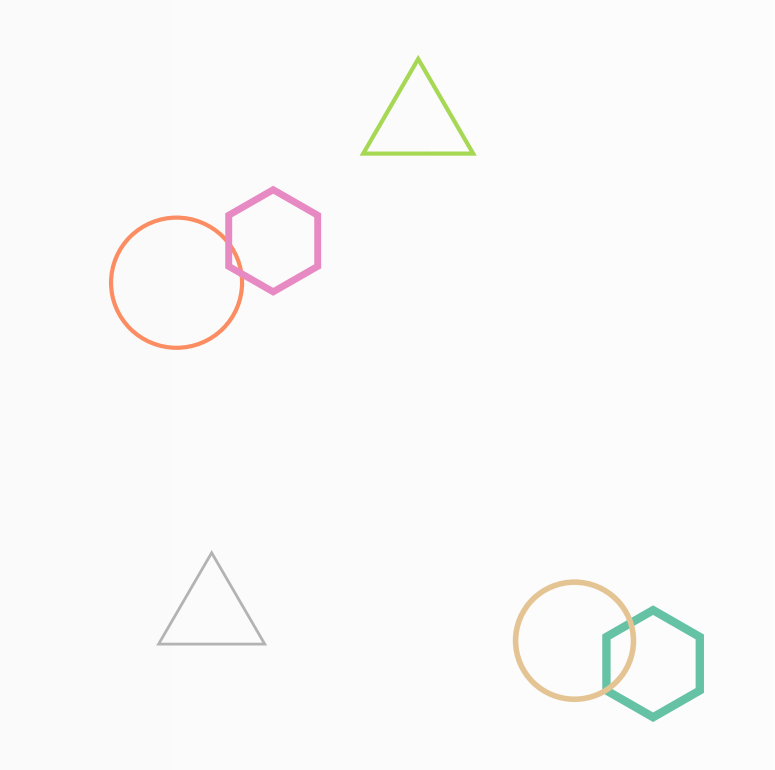[{"shape": "hexagon", "thickness": 3, "radius": 0.35, "center": [0.843, 0.138]}, {"shape": "circle", "thickness": 1.5, "radius": 0.42, "center": [0.228, 0.633]}, {"shape": "hexagon", "thickness": 2.5, "radius": 0.33, "center": [0.353, 0.687]}, {"shape": "triangle", "thickness": 1.5, "radius": 0.41, "center": [0.54, 0.841]}, {"shape": "circle", "thickness": 2, "radius": 0.38, "center": [0.741, 0.168]}, {"shape": "triangle", "thickness": 1, "radius": 0.4, "center": [0.273, 0.203]}]